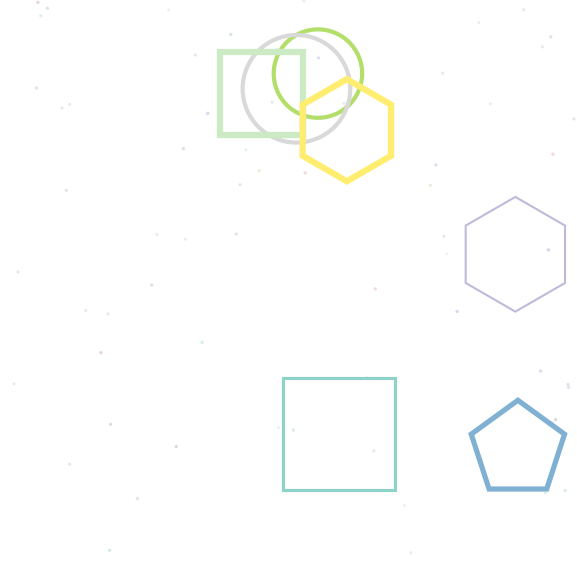[{"shape": "square", "thickness": 1.5, "radius": 0.48, "center": [0.588, 0.248]}, {"shape": "hexagon", "thickness": 1, "radius": 0.5, "center": [0.892, 0.559]}, {"shape": "pentagon", "thickness": 2.5, "radius": 0.42, "center": [0.897, 0.221]}, {"shape": "circle", "thickness": 2, "radius": 0.38, "center": [0.551, 0.872]}, {"shape": "circle", "thickness": 2, "radius": 0.47, "center": [0.513, 0.845]}, {"shape": "square", "thickness": 3, "radius": 0.36, "center": [0.453, 0.837]}, {"shape": "hexagon", "thickness": 3, "radius": 0.44, "center": [0.601, 0.774]}]